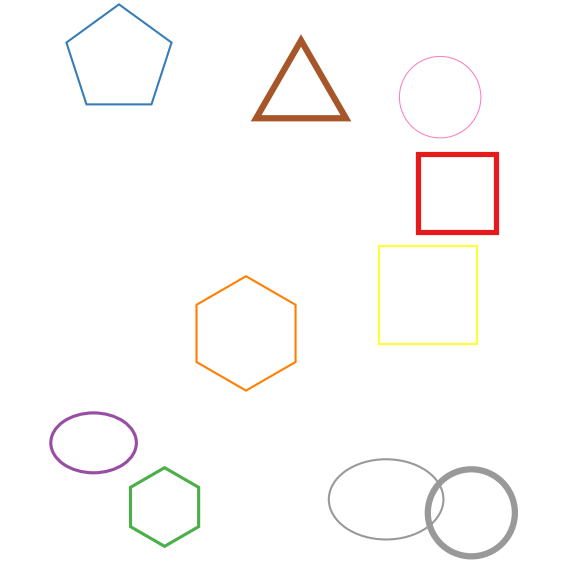[{"shape": "square", "thickness": 2.5, "radius": 0.34, "center": [0.791, 0.665]}, {"shape": "pentagon", "thickness": 1, "radius": 0.48, "center": [0.206, 0.896]}, {"shape": "hexagon", "thickness": 1.5, "radius": 0.34, "center": [0.285, 0.121]}, {"shape": "oval", "thickness": 1.5, "radius": 0.37, "center": [0.162, 0.232]}, {"shape": "hexagon", "thickness": 1, "radius": 0.5, "center": [0.426, 0.422]}, {"shape": "square", "thickness": 1, "radius": 0.43, "center": [0.741, 0.488]}, {"shape": "triangle", "thickness": 3, "radius": 0.45, "center": [0.521, 0.839]}, {"shape": "circle", "thickness": 0.5, "radius": 0.35, "center": [0.762, 0.831]}, {"shape": "oval", "thickness": 1, "radius": 0.5, "center": [0.669, 0.134]}, {"shape": "circle", "thickness": 3, "radius": 0.38, "center": [0.816, 0.111]}]